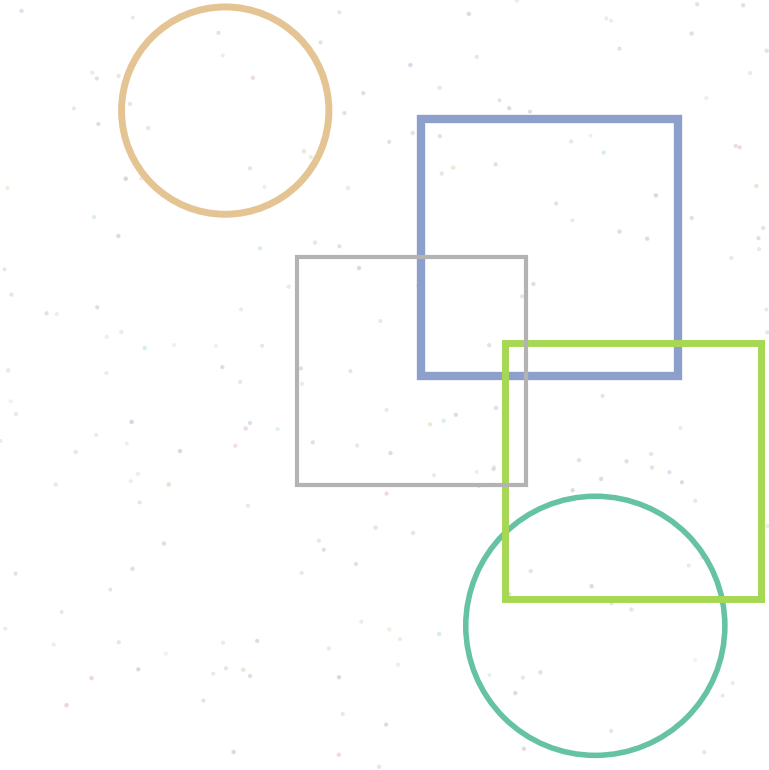[{"shape": "circle", "thickness": 2, "radius": 0.84, "center": [0.773, 0.187]}, {"shape": "square", "thickness": 3, "radius": 0.83, "center": [0.713, 0.679]}, {"shape": "square", "thickness": 2.5, "radius": 0.83, "center": [0.822, 0.389]}, {"shape": "circle", "thickness": 2.5, "radius": 0.67, "center": [0.292, 0.856]}, {"shape": "square", "thickness": 1.5, "radius": 0.74, "center": [0.535, 0.518]}]